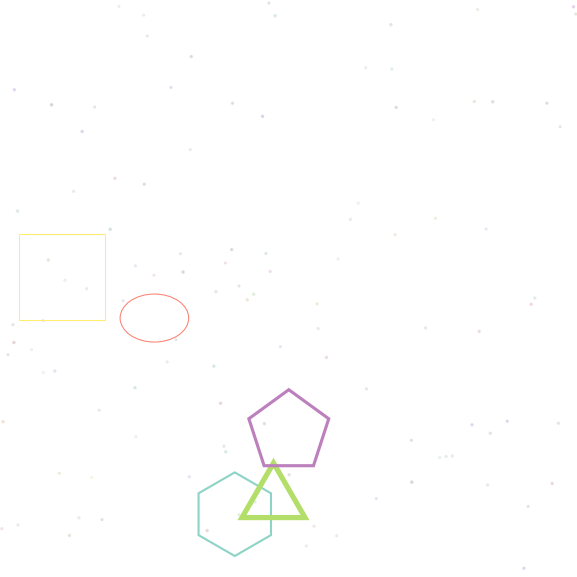[{"shape": "hexagon", "thickness": 1, "radius": 0.36, "center": [0.407, 0.109]}, {"shape": "oval", "thickness": 0.5, "radius": 0.3, "center": [0.267, 0.448]}, {"shape": "triangle", "thickness": 2.5, "radius": 0.32, "center": [0.474, 0.134]}, {"shape": "pentagon", "thickness": 1.5, "radius": 0.36, "center": [0.5, 0.252]}, {"shape": "square", "thickness": 0.5, "radius": 0.37, "center": [0.107, 0.519]}]